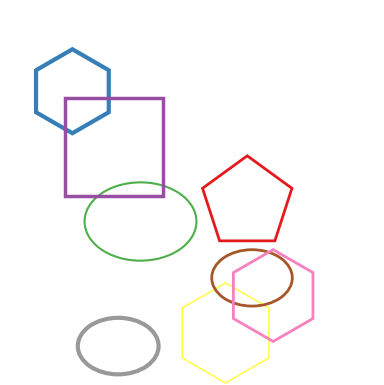[{"shape": "pentagon", "thickness": 2, "radius": 0.61, "center": [0.642, 0.473]}, {"shape": "hexagon", "thickness": 3, "radius": 0.55, "center": [0.188, 0.763]}, {"shape": "oval", "thickness": 1.5, "radius": 0.73, "center": [0.365, 0.425]}, {"shape": "square", "thickness": 2.5, "radius": 0.63, "center": [0.296, 0.617]}, {"shape": "hexagon", "thickness": 1, "radius": 0.65, "center": [0.586, 0.135]}, {"shape": "oval", "thickness": 2, "radius": 0.52, "center": [0.655, 0.278]}, {"shape": "hexagon", "thickness": 2, "radius": 0.6, "center": [0.71, 0.232]}, {"shape": "oval", "thickness": 3, "radius": 0.52, "center": [0.307, 0.101]}]